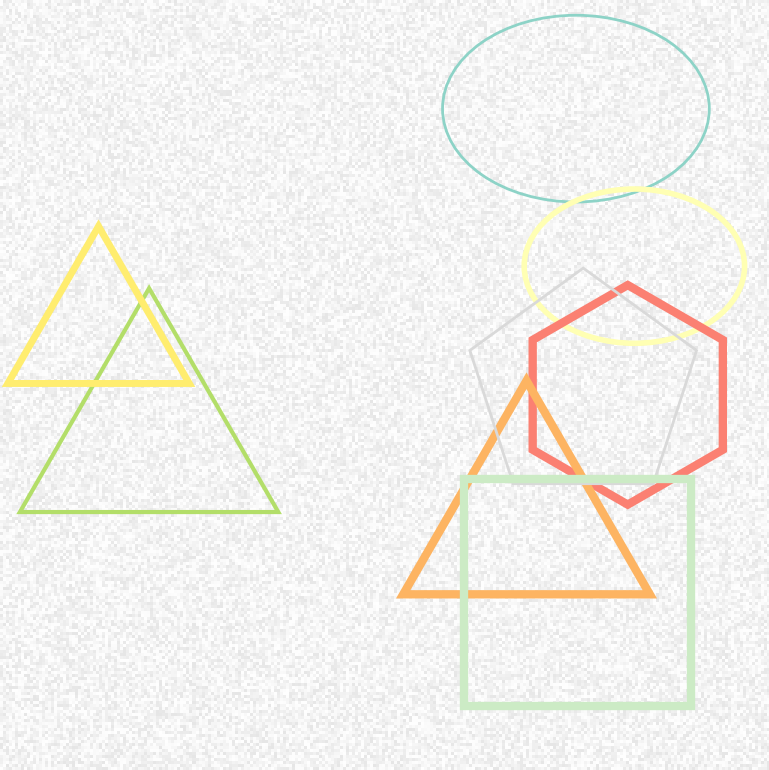[{"shape": "oval", "thickness": 1, "radius": 0.87, "center": [0.748, 0.859]}, {"shape": "oval", "thickness": 2, "radius": 0.72, "center": [0.824, 0.654]}, {"shape": "hexagon", "thickness": 3, "radius": 0.71, "center": [0.815, 0.487]}, {"shape": "triangle", "thickness": 3, "radius": 0.92, "center": [0.684, 0.321]}, {"shape": "triangle", "thickness": 1.5, "radius": 0.97, "center": [0.194, 0.432]}, {"shape": "pentagon", "thickness": 1, "radius": 0.77, "center": [0.757, 0.497]}, {"shape": "square", "thickness": 3, "radius": 0.74, "center": [0.75, 0.231]}, {"shape": "triangle", "thickness": 2.5, "radius": 0.68, "center": [0.128, 0.57]}]